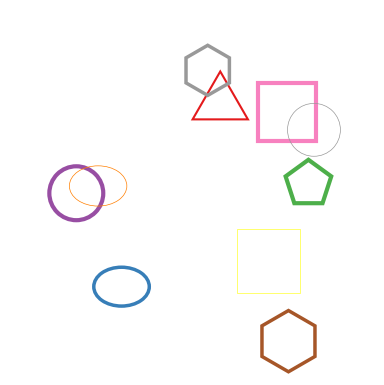[{"shape": "triangle", "thickness": 1.5, "radius": 0.41, "center": [0.572, 0.731]}, {"shape": "oval", "thickness": 2.5, "radius": 0.36, "center": [0.316, 0.255]}, {"shape": "pentagon", "thickness": 3, "radius": 0.31, "center": [0.801, 0.523]}, {"shape": "circle", "thickness": 3, "radius": 0.35, "center": [0.198, 0.498]}, {"shape": "oval", "thickness": 0.5, "radius": 0.37, "center": [0.255, 0.517]}, {"shape": "square", "thickness": 0.5, "radius": 0.41, "center": [0.697, 0.322]}, {"shape": "hexagon", "thickness": 2.5, "radius": 0.4, "center": [0.749, 0.114]}, {"shape": "square", "thickness": 3, "radius": 0.38, "center": [0.747, 0.708]}, {"shape": "circle", "thickness": 0.5, "radius": 0.34, "center": [0.815, 0.663]}, {"shape": "hexagon", "thickness": 2.5, "radius": 0.33, "center": [0.54, 0.817]}]